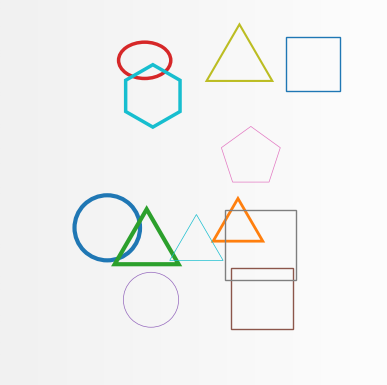[{"shape": "circle", "thickness": 3, "radius": 0.42, "center": [0.277, 0.408]}, {"shape": "square", "thickness": 1, "radius": 0.35, "center": [0.808, 0.833]}, {"shape": "triangle", "thickness": 2, "radius": 0.37, "center": [0.614, 0.411]}, {"shape": "triangle", "thickness": 3, "radius": 0.48, "center": [0.378, 0.361]}, {"shape": "oval", "thickness": 2.5, "radius": 0.34, "center": [0.373, 0.843]}, {"shape": "circle", "thickness": 0.5, "radius": 0.36, "center": [0.39, 0.221]}, {"shape": "square", "thickness": 1, "radius": 0.4, "center": [0.676, 0.225]}, {"shape": "pentagon", "thickness": 0.5, "radius": 0.4, "center": [0.647, 0.592]}, {"shape": "square", "thickness": 1, "radius": 0.45, "center": [0.672, 0.363]}, {"shape": "triangle", "thickness": 1.5, "radius": 0.49, "center": [0.618, 0.839]}, {"shape": "hexagon", "thickness": 2.5, "radius": 0.41, "center": [0.394, 0.751]}, {"shape": "triangle", "thickness": 0.5, "radius": 0.4, "center": [0.507, 0.363]}]